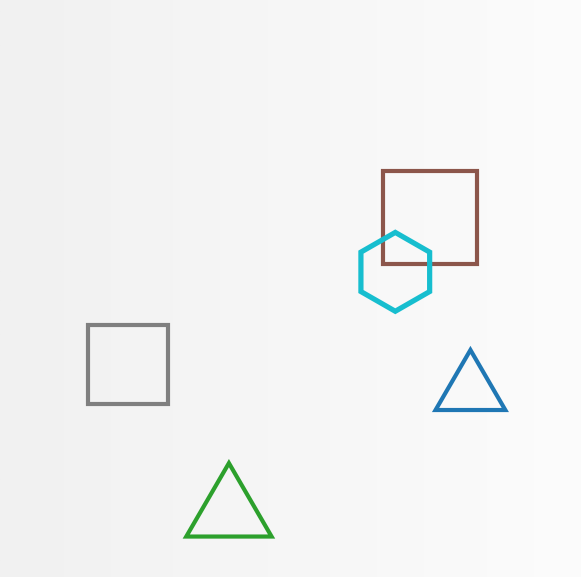[{"shape": "triangle", "thickness": 2, "radius": 0.35, "center": [0.809, 0.324]}, {"shape": "triangle", "thickness": 2, "radius": 0.42, "center": [0.394, 0.112]}, {"shape": "square", "thickness": 2, "radius": 0.4, "center": [0.74, 0.622]}, {"shape": "square", "thickness": 2, "radius": 0.34, "center": [0.221, 0.368]}, {"shape": "hexagon", "thickness": 2.5, "radius": 0.34, "center": [0.68, 0.528]}]